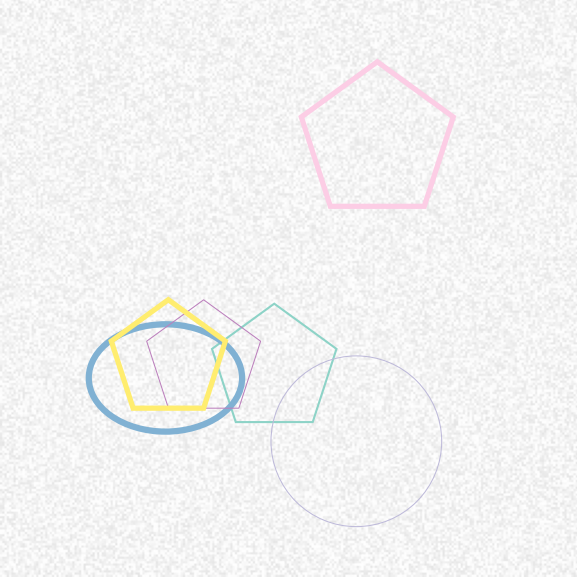[{"shape": "pentagon", "thickness": 1, "radius": 0.57, "center": [0.475, 0.36]}, {"shape": "circle", "thickness": 0.5, "radius": 0.74, "center": [0.617, 0.235]}, {"shape": "oval", "thickness": 3, "radius": 0.66, "center": [0.286, 0.345]}, {"shape": "pentagon", "thickness": 2.5, "radius": 0.69, "center": [0.653, 0.754]}, {"shape": "pentagon", "thickness": 0.5, "radius": 0.52, "center": [0.353, 0.376]}, {"shape": "pentagon", "thickness": 2.5, "radius": 0.52, "center": [0.292, 0.376]}]